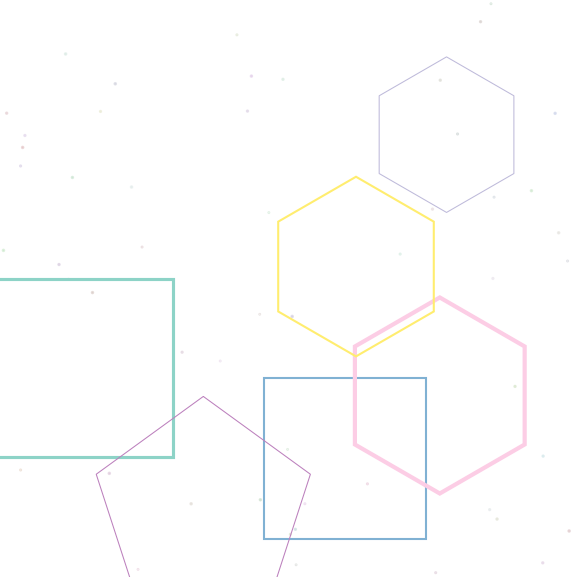[{"shape": "square", "thickness": 1.5, "radius": 0.77, "center": [0.146, 0.362]}, {"shape": "hexagon", "thickness": 0.5, "radius": 0.67, "center": [0.773, 0.766]}, {"shape": "square", "thickness": 1, "radius": 0.7, "center": [0.597, 0.206]}, {"shape": "hexagon", "thickness": 2, "radius": 0.85, "center": [0.762, 0.314]}, {"shape": "pentagon", "thickness": 0.5, "radius": 0.97, "center": [0.352, 0.118]}, {"shape": "hexagon", "thickness": 1, "radius": 0.78, "center": [0.616, 0.538]}]